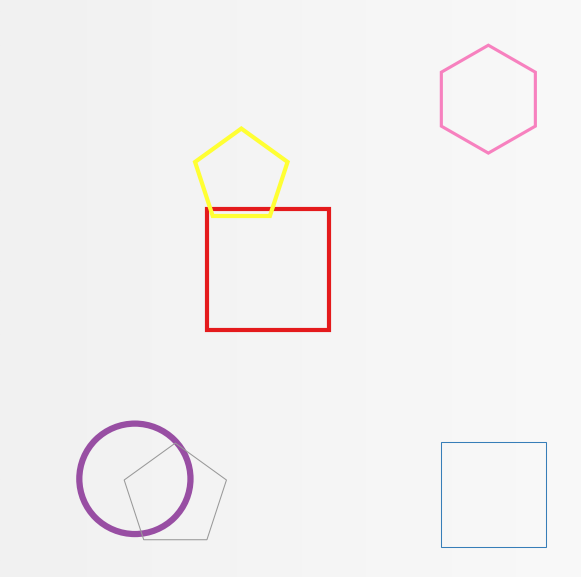[{"shape": "square", "thickness": 2, "radius": 0.52, "center": [0.461, 0.532]}, {"shape": "square", "thickness": 0.5, "radius": 0.46, "center": [0.849, 0.143]}, {"shape": "circle", "thickness": 3, "radius": 0.48, "center": [0.232, 0.17]}, {"shape": "pentagon", "thickness": 2, "radius": 0.42, "center": [0.415, 0.693]}, {"shape": "hexagon", "thickness": 1.5, "radius": 0.47, "center": [0.84, 0.827]}, {"shape": "pentagon", "thickness": 0.5, "radius": 0.46, "center": [0.302, 0.139]}]